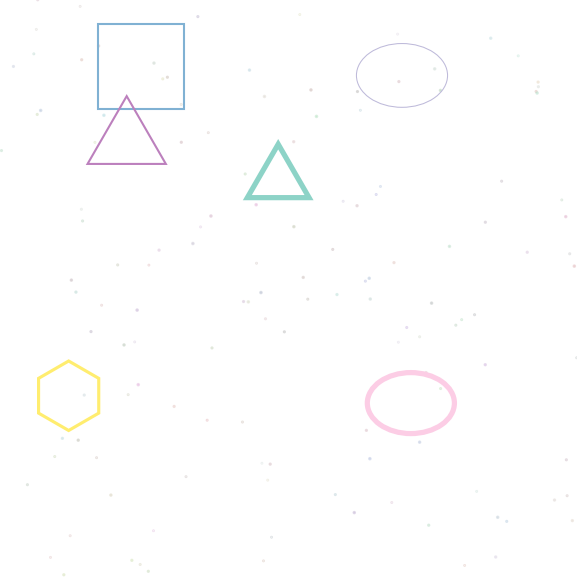[{"shape": "triangle", "thickness": 2.5, "radius": 0.31, "center": [0.482, 0.688]}, {"shape": "oval", "thickness": 0.5, "radius": 0.39, "center": [0.696, 0.869]}, {"shape": "square", "thickness": 1, "radius": 0.37, "center": [0.244, 0.884]}, {"shape": "oval", "thickness": 2.5, "radius": 0.38, "center": [0.711, 0.301]}, {"shape": "triangle", "thickness": 1, "radius": 0.39, "center": [0.219, 0.754]}, {"shape": "hexagon", "thickness": 1.5, "radius": 0.3, "center": [0.119, 0.314]}]